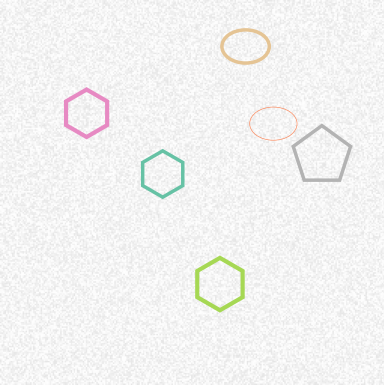[{"shape": "hexagon", "thickness": 2.5, "radius": 0.3, "center": [0.423, 0.548]}, {"shape": "oval", "thickness": 0.5, "radius": 0.31, "center": [0.71, 0.679]}, {"shape": "hexagon", "thickness": 3, "radius": 0.31, "center": [0.225, 0.706]}, {"shape": "hexagon", "thickness": 3, "radius": 0.34, "center": [0.571, 0.262]}, {"shape": "oval", "thickness": 2.5, "radius": 0.31, "center": [0.638, 0.879]}, {"shape": "pentagon", "thickness": 2.5, "radius": 0.39, "center": [0.836, 0.595]}]